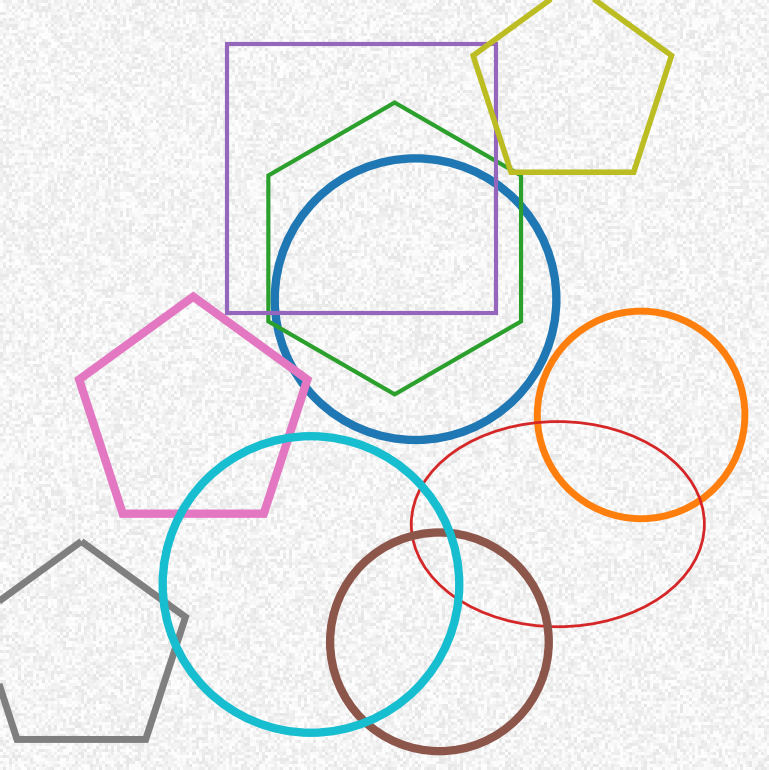[{"shape": "circle", "thickness": 3, "radius": 0.91, "center": [0.54, 0.611]}, {"shape": "circle", "thickness": 2.5, "radius": 0.67, "center": [0.833, 0.461]}, {"shape": "hexagon", "thickness": 1.5, "radius": 0.95, "center": [0.513, 0.677]}, {"shape": "oval", "thickness": 1, "radius": 0.95, "center": [0.724, 0.319]}, {"shape": "square", "thickness": 1.5, "radius": 0.87, "center": [0.47, 0.768]}, {"shape": "circle", "thickness": 3, "radius": 0.71, "center": [0.571, 0.166]}, {"shape": "pentagon", "thickness": 3, "radius": 0.78, "center": [0.251, 0.459]}, {"shape": "pentagon", "thickness": 2.5, "radius": 0.71, "center": [0.106, 0.155]}, {"shape": "pentagon", "thickness": 2, "radius": 0.68, "center": [0.743, 0.886]}, {"shape": "circle", "thickness": 3, "radius": 0.96, "center": [0.404, 0.241]}]